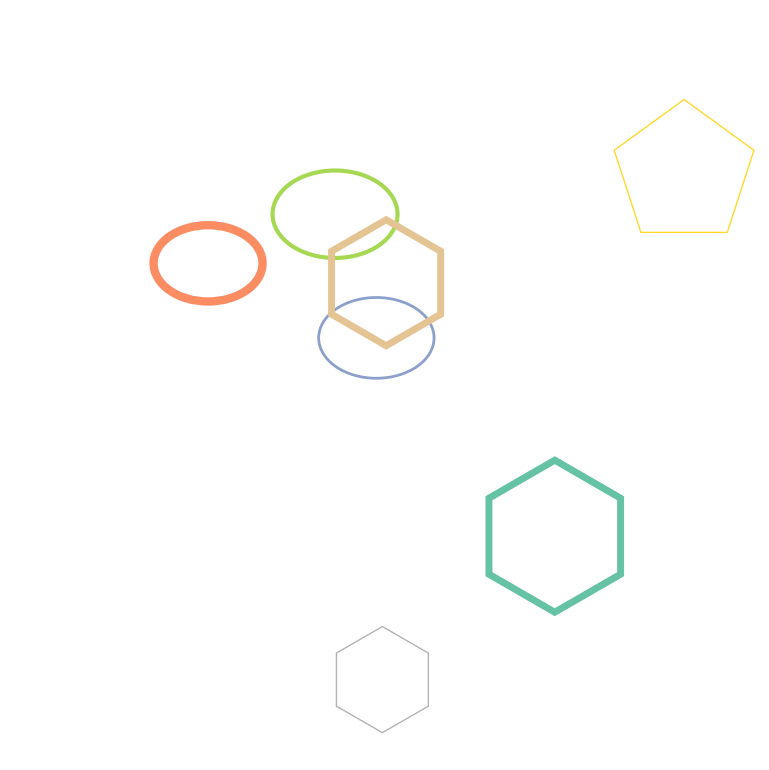[{"shape": "hexagon", "thickness": 2.5, "radius": 0.49, "center": [0.72, 0.304]}, {"shape": "oval", "thickness": 3, "radius": 0.35, "center": [0.27, 0.658]}, {"shape": "oval", "thickness": 1, "radius": 0.37, "center": [0.489, 0.561]}, {"shape": "oval", "thickness": 1.5, "radius": 0.41, "center": [0.435, 0.722]}, {"shape": "pentagon", "thickness": 0.5, "radius": 0.48, "center": [0.888, 0.775]}, {"shape": "hexagon", "thickness": 2.5, "radius": 0.41, "center": [0.501, 0.633]}, {"shape": "hexagon", "thickness": 0.5, "radius": 0.34, "center": [0.497, 0.117]}]